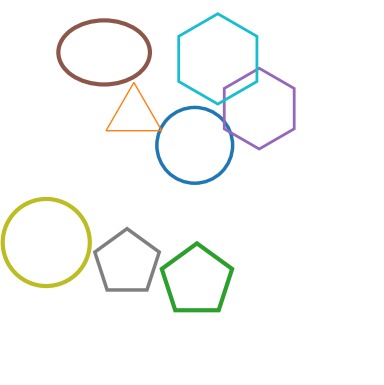[{"shape": "circle", "thickness": 2.5, "radius": 0.49, "center": [0.506, 0.623]}, {"shape": "triangle", "thickness": 1, "radius": 0.42, "center": [0.348, 0.702]}, {"shape": "pentagon", "thickness": 3, "radius": 0.48, "center": [0.512, 0.272]}, {"shape": "hexagon", "thickness": 2, "radius": 0.52, "center": [0.673, 0.718]}, {"shape": "oval", "thickness": 3, "radius": 0.59, "center": [0.27, 0.864]}, {"shape": "pentagon", "thickness": 2.5, "radius": 0.44, "center": [0.33, 0.318]}, {"shape": "circle", "thickness": 3, "radius": 0.57, "center": [0.12, 0.37]}, {"shape": "hexagon", "thickness": 2, "radius": 0.59, "center": [0.566, 0.847]}]